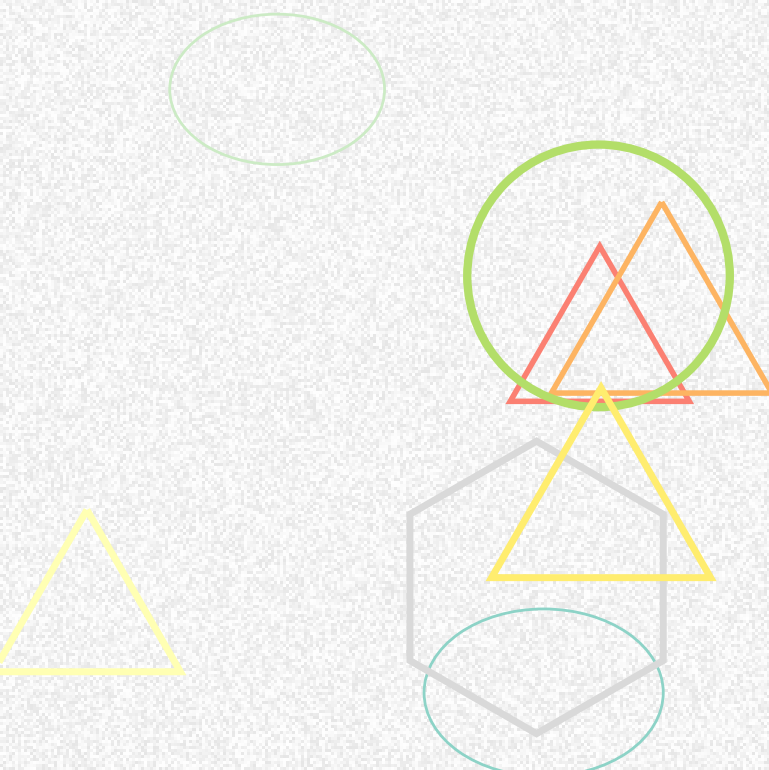[{"shape": "oval", "thickness": 1, "radius": 0.78, "center": [0.706, 0.1]}, {"shape": "triangle", "thickness": 2.5, "radius": 0.7, "center": [0.113, 0.198]}, {"shape": "triangle", "thickness": 2, "radius": 0.67, "center": [0.779, 0.546]}, {"shape": "triangle", "thickness": 2, "radius": 0.83, "center": [0.859, 0.572]}, {"shape": "circle", "thickness": 3, "radius": 0.85, "center": [0.777, 0.642]}, {"shape": "hexagon", "thickness": 2.5, "radius": 0.95, "center": [0.697, 0.237]}, {"shape": "oval", "thickness": 1, "radius": 0.7, "center": [0.36, 0.884]}, {"shape": "triangle", "thickness": 2.5, "radius": 0.82, "center": [0.781, 0.332]}]